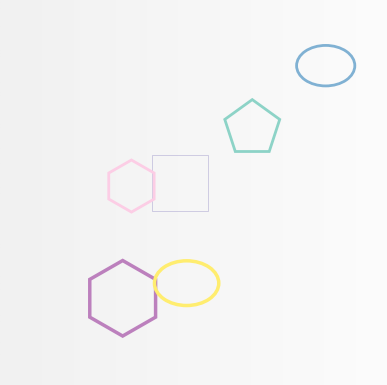[{"shape": "pentagon", "thickness": 2, "radius": 0.37, "center": [0.651, 0.667]}, {"shape": "square", "thickness": 0.5, "radius": 0.36, "center": [0.465, 0.524]}, {"shape": "oval", "thickness": 2, "radius": 0.38, "center": [0.841, 0.829]}, {"shape": "hexagon", "thickness": 2, "radius": 0.34, "center": [0.339, 0.517]}, {"shape": "hexagon", "thickness": 2.5, "radius": 0.49, "center": [0.317, 0.225]}, {"shape": "oval", "thickness": 2.5, "radius": 0.41, "center": [0.482, 0.265]}]